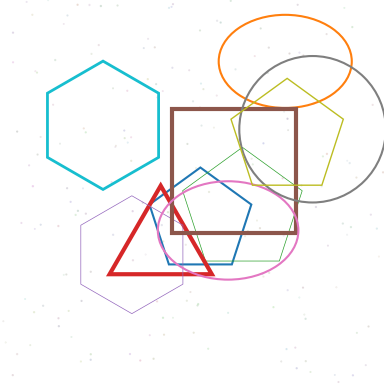[{"shape": "pentagon", "thickness": 1.5, "radius": 0.7, "center": [0.52, 0.426]}, {"shape": "oval", "thickness": 1.5, "radius": 0.86, "center": [0.741, 0.841]}, {"shape": "pentagon", "thickness": 0.5, "radius": 0.82, "center": [0.63, 0.454]}, {"shape": "triangle", "thickness": 3, "radius": 0.77, "center": [0.417, 0.364]}, {"shape": "hexagon", "thickness": 0.5, "radius": 0.77, "center": [0.342, 0.338]}, {"shape": "square", "thickness": 3, "radius": 0.8, "center": [0.609, 0.557]}, {"shape": "oval", "thickness": 1.5, "radius": 0.91, "center": [0.593, 0.401]}, {"shape": "circle", "thickness": 1.5, "radius": 0.95, "center": [0.812, 0.664]}, {"shape": "pentagon", "thickness": 1, "radius": 0.77, "center": [0.746, 0.643]}, {"shape": "hexagon", "thickness": 2, "radius": 0.83, "center": [0.268, 0.675]}]